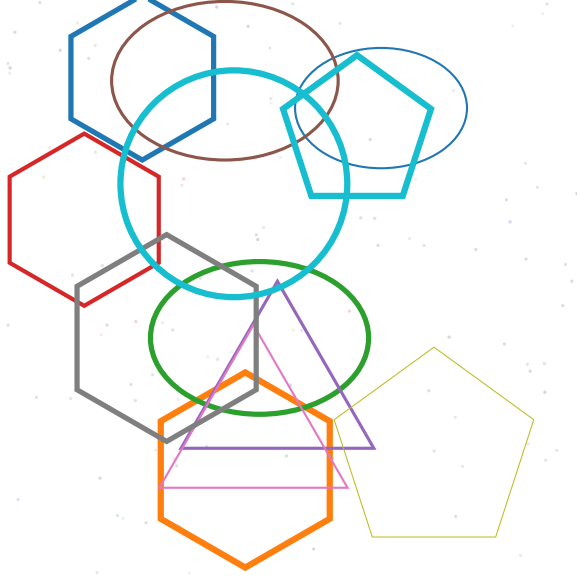[{"shape": "hexagon", "thickness": 2.5, "radius": 0.71, "center": [0.246, 0.865]}, {"shape": "oval", "thickness": 1, "radius": 0.74, "center": [0.66, 0.812]}, {"shape": "hexagon", "thickness": 3, "radius": 0.84, "center": [0.425, 0.185]}, {"shape": "oval", "thickness": 2.5, "radius": 0.94, "center": [0.449, 0.414]}, {"shape": "hexagon", "thickness": 2, "radius": 0.75, "center": [0.146, 0.619]}, {"shape": "triangle", "thickness": 1.5, "radius": 0.96, "center": [0.48, 0.319]}, {"shape": "oval", "thickness": 1.5, "radius": 0.98, "center": [0.389, 0.859]}, {"shape": "triangle", "thickness": 1, "radius": 0.94, "center": [0.439, 0.249]}, {"shape": "hexagon", "thickness": 2.5, "radius": 0.9, "center": [0.289, 0.414]}, {"shape": "pentagon", "thickness": 0.5, "radius": 0.91, "center": [0.751, 0.216]}, {"shape": "circle", "thickness": 3, "radius": 0.98, "center": [0.405, 0.681]}, {"shape": "pentagon", "thickness": 3, "radius": 0.67, "center": [0.618, 0.769]}]